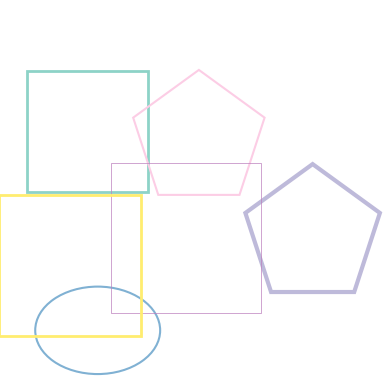[{"shape": "square", "thickness": 2, "radius": 0.78, "center": [0.227, 0.659]}, {"shape": "pentagon", "thickness": 3, "radius": 0.92, "center": [0.812, 0.39]}, {"shape": "oval", "thickness": 1.5, "radius": 0.81, "center": [0.254, 0.142]}, {"shape": "pentagon", "thickness": 1.5, "radius": 0.9, "center": [0.517, 0.639]}, {"shape": "square", "thickness": 0.5, "radius": 0.97, "center": [0.484, 0.383]}, {"shape": "square", "thickness": 2, "radius": 0.92, "center": [0.182, 0.31]}]